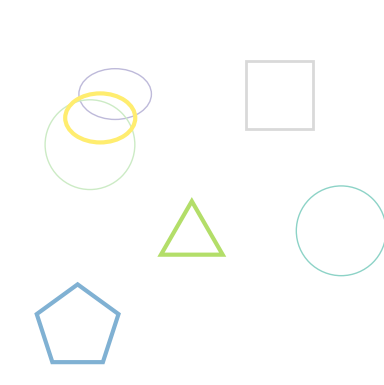[{"shape": "circle", "thickness": 1, "radius": 0.58, "center": [0.886, 0.401]}, {"shape": "oval", "thickness": 1, "radius": 0.47, "center": [0.299, 0.756]}, {"shape": "pentagon", "thickness": 3, "radius": 0.56, "center": [0.202, 0.15]}, {"shape": "triangle", "thickness": 3, "radius": 0.46, "center": [0.498, 0.385]}, {"shape": "square", "thickness": 2, "radius": 0.44, "center": [0.725, 0.754]}, {"shape": "circle", "thickness": 1, "radius": 0.58, "center": [0.234, 0.624]}, {"shape": "oval", "thickness": 3, "radius": 0.45, "center": [0.26, 0.694]}]